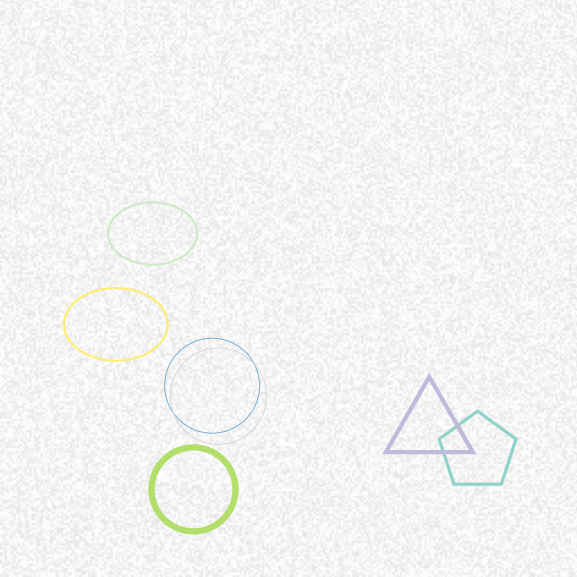[{"shape": "pentagon", "thickness": 1.5, "radius": 0.35, "center": [0.827, 0.217]}, {"shape": "triangle", "thickness": 2, "radius": 0.43, "center": [0.743, 0.26]}, {"shape": "circle", "thickness": 0.5, "radius": 0.41, "center": [0.367, 0.331]}, {"shape": "circle", "thickness": 3, "radius": 0.36, "center": [0.335, 0.152]}, {"shape": "circle", "thickness": 0.5, "radius": 0.42, "center": [0.378, 0.313]}, {"shape": "oval", "thickness": 1, "radius": 0.39, "center": [0.264, 0.595]}, {"shape": "oval", "thickness": 1, "radius": 0.45, "center": [0.201, 0.437]}]